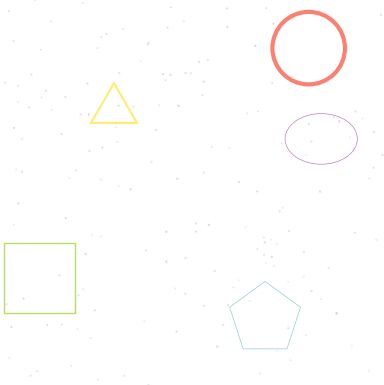[{"shape": "pentagon", "thickness": 0.5, "radius": 0.48, "center": [0.688, 0.172]}, {"shape": "circle", "thickness": 3, "radius": 0.47, "center": [0.802, 0.875]}, {"shape": "square", "thickness": 1, "radius": 0.46, "center": [0.103, 0.278]}, {"shape": "oval", "thickness": 0.5, "radius": 0.47, "center": [0.834, 0.639]}, {"shape": "triangle", "thickness": 1.5, "radius": 0.35, "center": [0.296, 0.715]}]